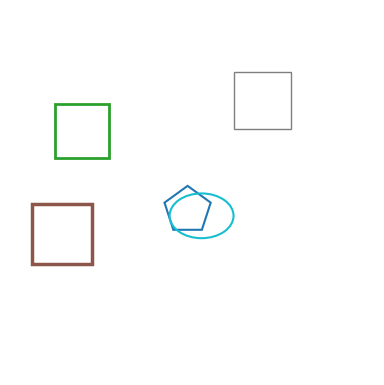[{"shape": "pentagon", "thickness": 1.5, "radius": 0.32, "center": [0.487, 0.454]}, {"shape": "square", "thickness": 2, "radius": 0.35, "center": [0.213, 0.66]}, {"shape": "square", "thickness": 2.5, "radius": 0.39, "center": [0.161, 0.391]}, {"shape": "square", "thickness": 1, "radius": 0.37, "center": [0.682, 0.739]}, {"shape": "oval", "thickness": 1.5, "radius": 0.42, "center": [0.524, 0.439]}]